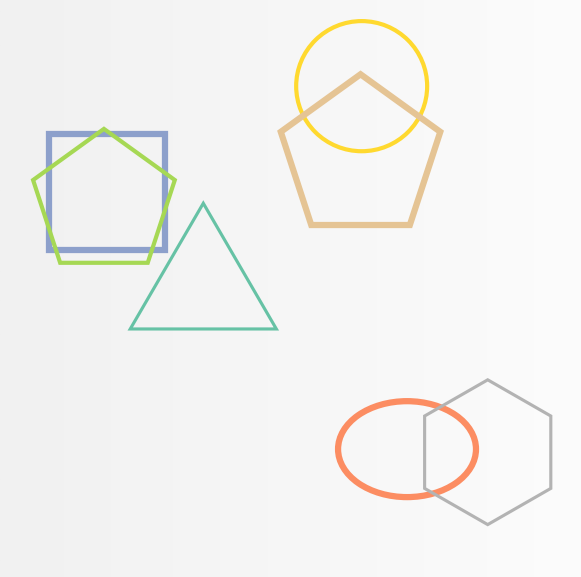[{"shape": "triangle", "thickness": 1.5, "radius": 0.73, "center": [0.35, 0.502]}, {"shape": "oval", "thickness": 3, "radius": 0.59, "center": [0.7, 0.221]}, {"shape": "square", "thickness": 3, "radius": 0.5, "center": [0.184, 0.667]}, {"shape": "pentagon", "thickness": 2, "radius": 0.64, "center": [0.179, 0.648]}, {"shape": "circle", "thickness": 2, "radius": 0.56, "center": [0.622, 0.85]}, {"shape": "pentagon", "thickness": 3, "radius": 0.72, "center": [0.62, 0.726]}, {"shape": "hexagon", "thickness": 1.5, "radius": 0.63, "center": [0.839, 0.216]}]